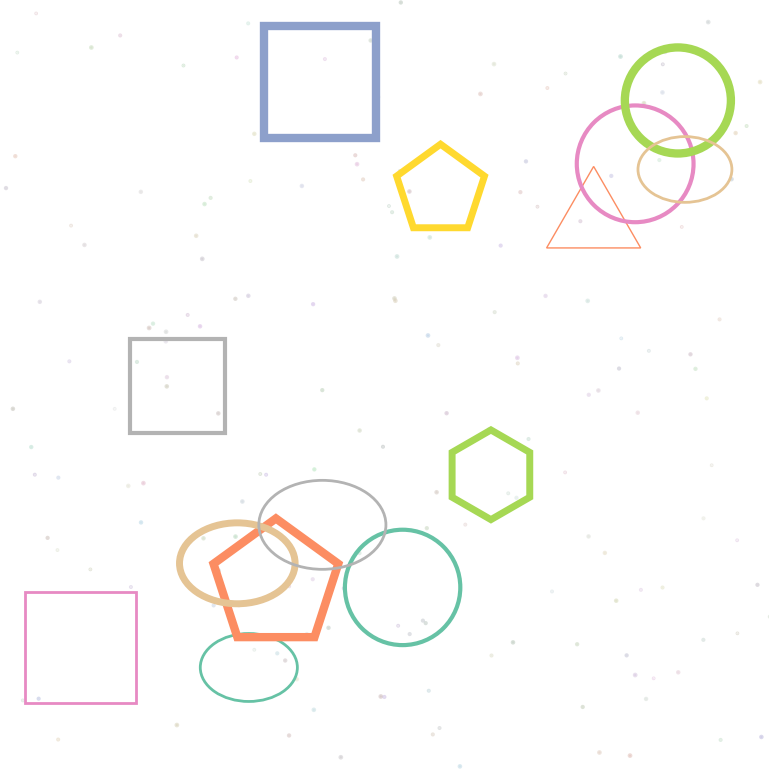[{"shape": "circle", "thickness": 1.5, "radius": 0.37, "center": [0.523, 0.237]}, {"shape": "oval", "thickness": 1, "radius": 0.32, "center": [0.323, 0.133]}, {"shape": "pentagon", "thickness": 3, "radius": 0.43, "center": [0.358, 0.241]}, {"shape": "triangle", "thickness": 0.5, "radius": 0.35, "center": [0.771, 0.713]}, {"shape": "square", "thickness": 3, "radius": 0.36, "center": [0.415, 0.893]}, {"shape": "circle", "thickness": 1.5, "radius": 0.38, "center": [0.825, 0.787]}, {"shape": "square", "thickness": 1, "radius": 0.36, "center": [0.104, 0.159]}, {"shape": "hexagon", "thickness": 2.5, "radius": 0.29, "center": [0.638, 0.383]}, {"shape": "circle", "thickness": 3, "radius": 0.34, "center": [0.88, 0.87]}, {"shape": "pentagon", "thickness": 2.5, "radius": 0.3, "center": [0.572, 0.753]}, {"shape": "oval", "thickness": 2.5, "radius": 0.38, "center": [0.308, 0.268]}, {"shape": "oval", "thickness": 1, "radius": 0.3, "center": [0.89, 0.78]}, {"shape": "oval", "thickness": 1, "radius": 0.41, "center": [0.419, 0.318]}, {"shape": "square", "thickness": 1.5, "radius": 0.31, "center": [0.23, 0.499]}]